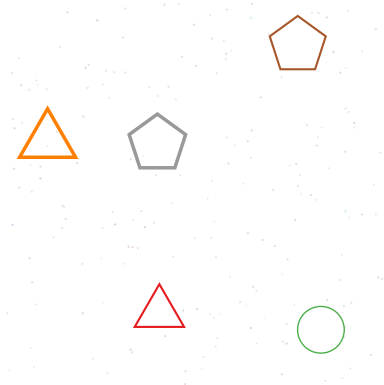[{"shape": "triangle", "thickness": 1.5, "radius": 0.37, "center": [0.414, 0.188]}, {"shape": "circle", "thickness": 1, "radius": 0.3, "center": [0.834, 0.143]}, {"shape": "triangle", "thickness": 2.5, "radius": 0.42, "center": [0.124, 0.634]}, {"shape": "pentagon", "thickness": 1.5, "radius": 0.38, "center": [0.773, 0.882]}, {"shape": "pentagon", "thickness": 2.5, "radius": 0.39, "center": [0.409, 0.627]}]